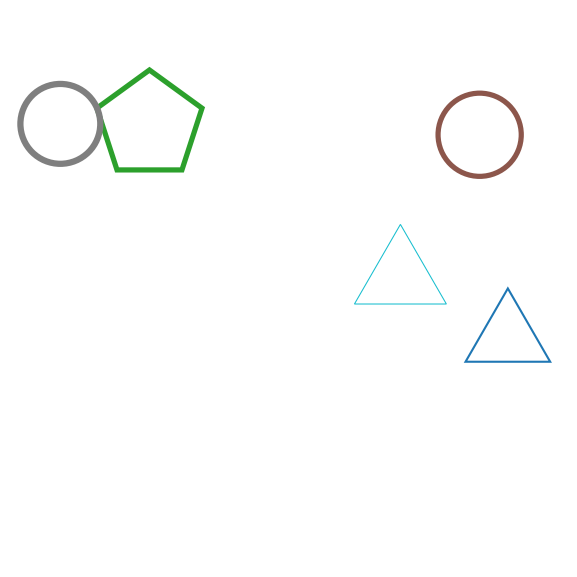[{"shape": "triangle", "thickness": 1, "radius": 0.42, "center": [0.879, 0.415]}, {"shape": "pentagon", "thickness": 2.5, "radius": 0.48, "center": [0.259, 0.782]}, {"shape": "circle", "thickness": 2.5, "radius": 0.36, "center": [0.831, 0.766]}, {"shape": "circle", "thickness": 3, "radius": 0.35, "center": [0.104, 0.785]}, {"shape": "triangle", "thickness": 0.5, "radius": 0.46, "center": [0.693, 0.519]}]